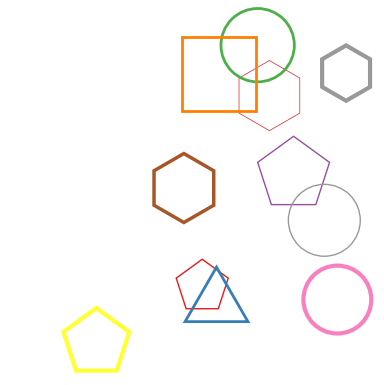[{"shape": "pentagon", "thickness": 1, "radius": 0.36, "center": [0.525, 0.256]}, {"shape": "hexagon", "thickness": 0.5, "radius": 0.46, "center": [0.7, 0.752]}, {"shape": "triangle", "thickness": 2, "radius": 0.47, "center": [0.562, 0.212]}, {"shape": "circle", "thickness": 2, "radius": 0.48, "center": [0.669, 0.883]}, {"shape": "pentagon", "thickness": 1, "radius": 0.49, "center": [0.763, 0.548]}, {"shape": "square", "thickness": 2, "radius": 0.48, "center": [0.57, 0.808]}, {"shape": "pentagon", "thickness": 3, "radius": 0.45, "center": [0.25, 0.11]}, {"shape": "hexagon", "thickness": 2.5, "radius": 0.45, "center": [0.478, 0.512]}, {"shape": "circle", "thickness": 3, "radius": 0.44, "center": [0.876, 0.222]}, {"shape": "hexagon", "thickness": 3, "radius": 0.36, "center": [0.899, 0.81]}, {"shape": "circle", "thickness": 1, "radius": 0.47, "center": [0.842, 0.428]}]